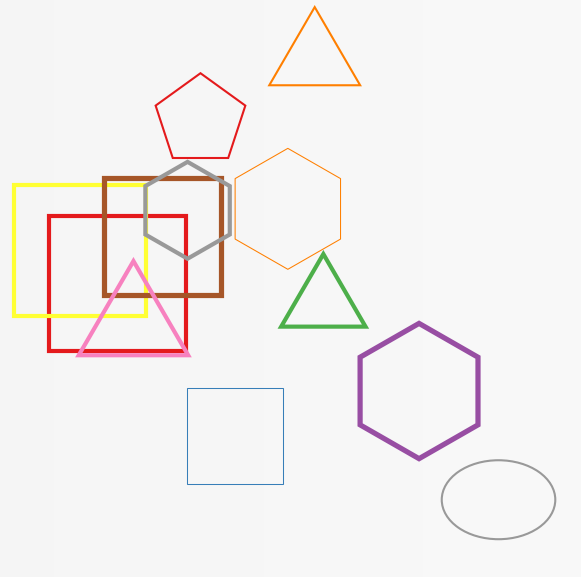[{"shape": "pentagon", "thickness": 1, "radius": 0.41, "center": [0.345, 0.791]}, {"shape": "square", "thickness": 2, "radius": 0.59, "center": [0.202, 0.508]}, {"shape": "square", "thickness": 0.5, "radius": 0.41, "center": [0.404, 0.244]}, {"shape": "triangle", "thickness": 2, "radius": 0.42, "center": [0.556, 0.475]}, {"shape": "hexagon", "thickness": 2.5, "radius": 0.59, "center": [0.721, 0.322]}, {"shape": "hexagon", "thickness": 0.5, "radius": 0.52, "center": [0.495, 0.638]}, {"shape": "triangle", "thickness": 1, "radius": 0.45, "center": [0.541, 0.897]}, {"shape": "square", "thickness": 2, "radius": 0.57, "center": [0.138, 0.565]}, {"shape": "square", "thickness": 2.5, "radius": 0.5, "center": [0.28, 0.589]}, {"shape": "triangle", "thickness": 2, "radius": 0.54, "center": [0.23, 0.438]}, {"shape": "hexagon", "thickness": 2, "radius": 0.42, "center": [0.323, 0.635]}, {"shape": "oval", "thickness": 1, "radius": 0.49, "center": [0.858, 0.134]}]